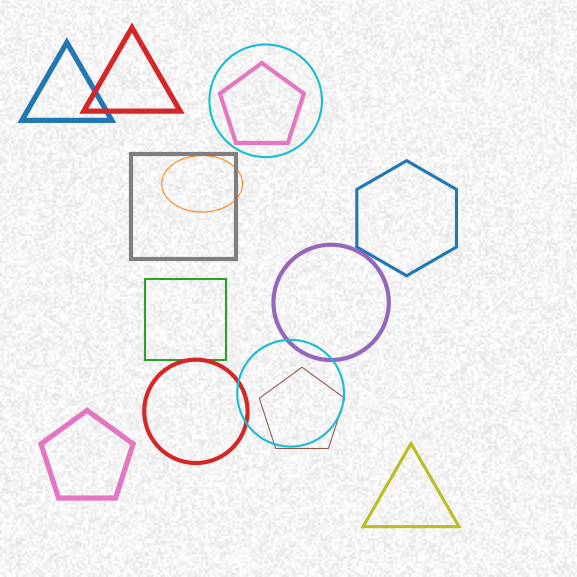[{"shape": "hexagon", "thickness": 1.5, "radius": 0.5, "center": [0.704, 0.621]}, {"shape": "triangle", "thickness": 2.5, "radius": 0.45, "center": [0.116, 0.836]}, {"shape": "oval", "thickness": 0.5, "radius": 0.35, "center": [0.35, 0.681]}, {"shape": "square", "thickness": 1, "radius": 0.35, "center": [0.321, 0.446]}, {"shape": "triangle", "thickness": 2.5, "radius": 0.48, "center": [0.229, 0.855]}, {"shape": "circle", "thickness": 2, "radius": 0.45, "center": [0.339, 0.287]}, {"shape": "circle", "thickness": 2, "radius": 0.5, "center": [0.573, 0.476]}, {"shape": "pentagon", "thickness": 0.5, "radius": 0.39, "center": [0.523, 0.285]}, {"shape": "pentagon", "thickness": 2, "radius": 0.38, "center": [0.454, 0.813]}, {"shape": "pentagon", "thickness": 2.5, "radius": 0.42, "center": [0.151, 0.205]}, {"shape": "square", "thickness": 2, "radius": 0.46, "center": [0.317, 0.641]}, {"shape": "triangle", "thickness": 1.5, "radius": 0.48, "center": [0.712, 0.135]}, {"shape": "circle", "thickness": 1, "radius": 0.49, "center": [0.46, 0.825]}, {"shape": "circle", "thickness": 1, "radius": 0.46, "center": [0.503, 0.318]}]